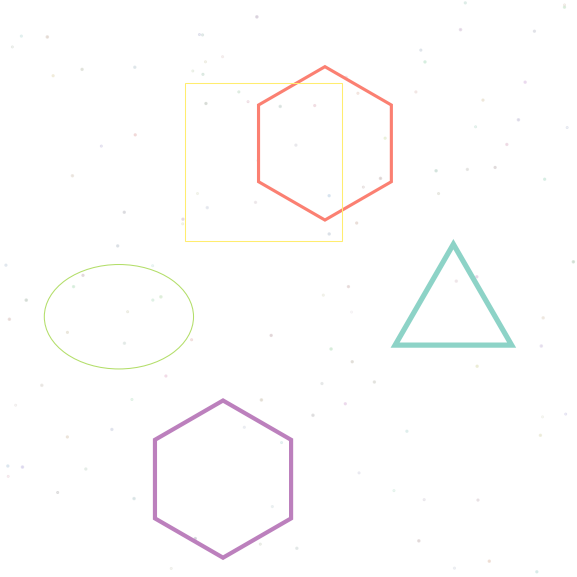[{"shape": "triangle", "thickness": 2.5, "radius": 0.58, "center": [0.785, 0.46]}, {"shape": "hexagon", "thickness": 1.5, "radius": 0.66, "center": [0.563, 0.751]}, {"shape": "oval", "thickness": 0.5, "radius": 0.65, "center": [0.206, 0.451]}, {"shape": "hexagon", "thickness": 2, "radius": 0.68, "center": [0.386, 0.17]}, {"shape": "square", "thickness": 0.5, "radius": 0.68, "center": [0.456, 0.719]}]